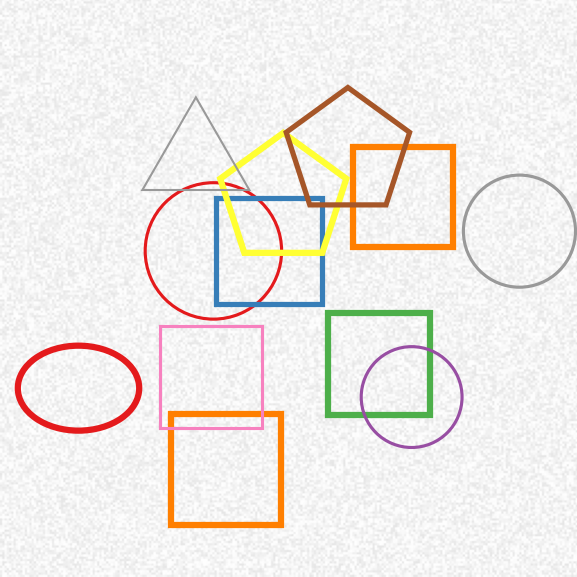[{"shape": "oval", "thickness": 3, "radius": 0.53, "center": [0.136, 0.327]}, {"shape": "circle", "thickness": 1.5, "radius": 0.59, "center": [0.37, 0.565]}, {"shape": "square", "thickness": 2.5, "radius": 0.46, "center": [0.465, 0.565]}, {"shape": "square", "thickness": 3, "radius": 0.44, "center": [0.657, 0.368]}, {"shape": "circle", "thickness": 1.5, "radius": 0.44, "center": [0.713, 0.312]}, {"shape": "square", "thickness": 3, "radius": 0.48, "center": [0.391, 0.186]}, {"shape": "square", "thickness": 3, "radius": 0.43, "center": [0.698, 0.658]}, {"shape": "pentagon", "thickness": 3, "radius": 0.57, "center": [0.491, 0.654]}, {"shape": "pentagon", "thickness": 2.5, "radius": 0.56, "center": [0.602, 0.735]}, {"shape": "square", "thickness": 1.5, "radius": 0.44, "center": [0.365, 0.347]}, {"shape": "circle", "thickness": 1.5, "radius": 0.49, "center": [0.899, 0.599]}, {"shape": "triangle", "thickness": 1, "radius": 0.53, "center": [0.339, 0.724]}]